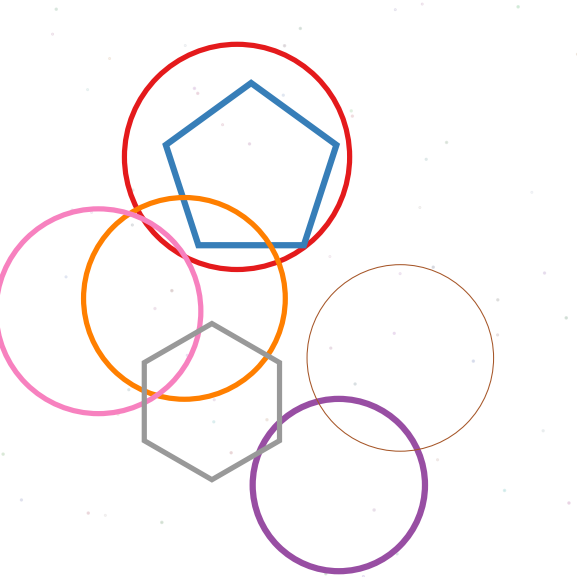[{"shape": "circle", "thickness": 2.5, "radius": 0.97, "center": [0.41, 0.727]}, {"shape": "pentagon", "thickness": 3, "radius": 0.78, "center": [0.435, 0.7]}, {"shape": "circle", "thickness": 3, "radius": 0.75, "center": [0.587, 0.159]}, {"shape": "circle", "thickness": 2.5, "radius": 0.87, "center": [0.319, 0.482]}, {"shape": "circle", "thickness": 0.5, "radius": 0.81, "center": [0.693, 0.379]}, {"shape": "circle", "thickness": 2.5, "radius": 0.89, "center": [0.17, 0.46]}, {"shape": "hexagon", "thickness": 2.5, "radius": 0.68, "center": [0.367, 0.304]}]